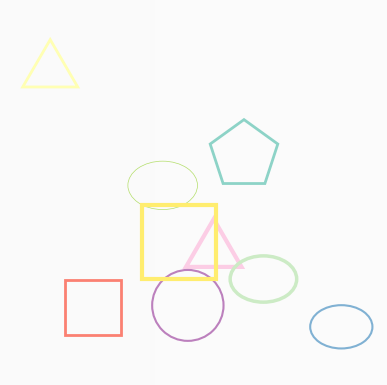[{"shape": "pentagon", "thickness": 2, "radius": 0.46, "center": [0.63, 0.598]}, {"shape": "triangle", "thickness": 2, "radius": 0.41, "center": [0.13, 0.815]}, {"shape": "square", "thickness": 2, "radius": 0.36, "center": [0.239, 0.202]}, {"shape": "oval", "thickness": 1.5, "radius": 0.4, "center": [0.881, 0.151]}, {"shape": "oval", "thickness": 0.5, "radius": 0.45, "center": [0.42, 0.519]}, {"shape": "triangle", "thickness": 3, "radius": 0.41, "center": [0.552, 0.348]}, {"shape": "circle", "thickness": 1.5, "radius": 0.46, "center": [0.485, 0.207]}, {"shape": "oval", "thickness": 2.5, "radius": 0.43, "center": [0.68, 0.275]}, {"shape": "square", "thickness": 3, "radius": 0.48, "center": [0.462, 0.372]}]